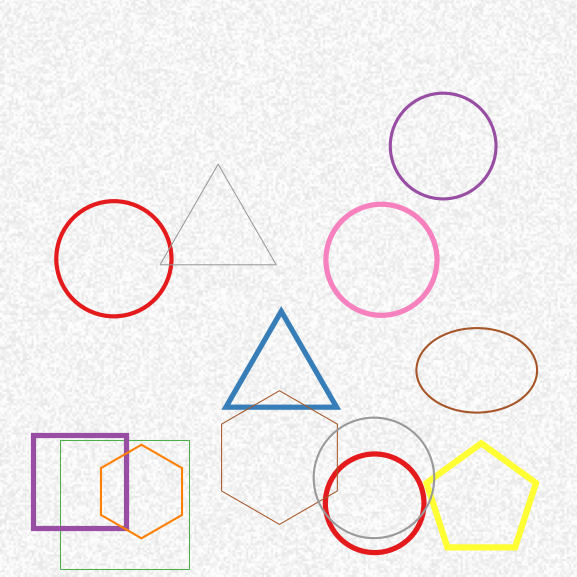[{"shape": "circle", "thickness": 2, "radius": 0.5, "center": [0.197, 0.551]}, {"shape": "circle", "thickness": 2.5, "radius": 0.43, "center": [0.649, 0.128]}, {"shape": "triangle", "thickness": 2.5, "radius": 0.55, "center": [0.487, 0.349]}, {"shape": "square", "thickness": 0.5, "radius": 0.56, "center": [0.216, 0.126]}, {"shape": "square", "thickness": 2.5, "radius": 0.4, "center": [0.138, 0.166]}, {"shape": "circle", "thickness": 1.5, "radius": 0.46, "center": [0.767, 0.746]}, {"shape": "hexagon", "thickness": 1, "radius": 0.41, "center": [0.245, 0.148]}, {"shape": "pentagon", "thickness": 3, "radius": 0.5, "center": [0.833, 0.132]}, {"shape": "hexagon", "thickness": 0.5, "radius": 0.58, "center": [0.484, 0.207]}, {"shape": "oval", "thickness": 1, "radius": 0.52, "center": [0.826, 0.358]}, {"shape": "circle", "thickness": 2.5, "radius": 0.48, "center": [0.661, 0.549]}, {"shape": "triangle", "thickness": 0.5, "radius": 0.58, "center": [0.378, 0.599]}, {"shape": "circle", "thickness": 1, "radius": 0.52, "center": [0.648, 0.172]}]